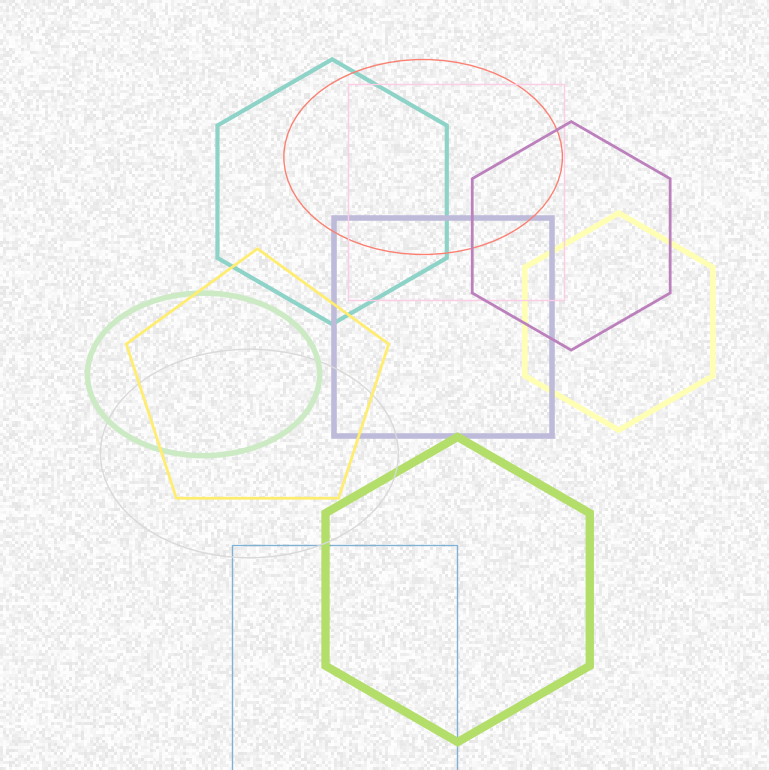[{"shape": "hexagon", "thickness": 1.5, "radius": 0.86, "center": [0.431, 0.751]}, {"shape": "hexagon", "thickness": 2, "radius": 0.7, "center": [0.804, 0.582]}, {"shape": "square", "thickness": 2, "radius": 0.71, "center": [0.575, 0.575]}, {"shape": "oval", "thickness": 0.5, "radius": 0.9, "center": [0.55, 0.796]}, {"shape": "square", "thickness": 0.5, "radius": 0.73, "center": [0.447, 0.146]}, {"shape": "hexagon", "thickness": 3, "radius": 0.99, "center": [0.594, 0.234]}, {"shape": "square", "thickness": 0.5, "radius": 0.7, "center": [0.592, 0.75]}, {"shape": "oval", "thickness": 0.5, "radius": 0.97, "center": [0.324, 0.411]}, {"shape": "hexagon", "thickness": 1, "radius": 0.74, "center": [0.742, 0.694]}, {"shape": "oval", "thickness": 2, "radius": 0.75, "center": [0.264, 0.514]}, {"shape": "pentagon", "thickness": 1, "radius": 0.9, "center": [0.334, 0.498]}]